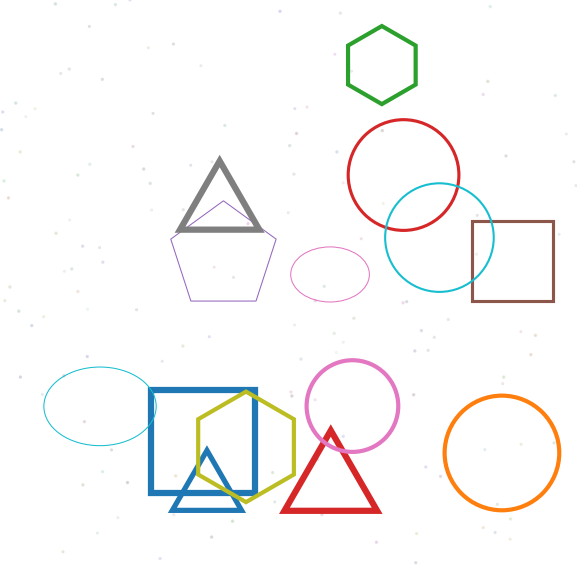[{"shape": "square", "thickness": 3, "radius": 0.45, "center": [0.351, 0.235]}, {"shape": "triangle", "thickness": 2.5, "radius": 0.35, "center": [0.358, 0.15]}, {"shape": "circle", "thickness": 2, "radius": 0.5, "center": [0.869, 0.215]}, {"shape": "hexagon", "thickness": 2, "radius": 0.34, "center": [0.661, 0.886]}, {"shape": "circle", "thickness": 1.5, "radius": 0.48, "center": [0.699, 0.696]}, {"shape": "triangle", "thickness": 3, "radius": 0.46, "center": [0.573, 0.161]}, {"shape": "pentagon", "thickness": 0.5, "radius": 0.48, "center": [0.387, 0.555]}, {"shape": "square", "thickness": 1.5, "radius": 0.35, "center": [0.887, 0.547]}, {"shape": "oval", "thickness": 0.5, "radius": 0.34, "center": [0.572, 0.524]}, {"shape": "circle", "thickness": 2, "radius": 0.4, "center": [0.61, 0.296]}, {"shape": "triangle", "thickness": 3, "radius": 0.4, "center": [0.38, 0.641]}, {"shape": "hexagon", "thickness": 2, "radius": 0.48, "center": [0.426, 0.225]}, {"shape": "oval", "thickness": 0.5, "radius": 0.49, "center": [0.173, 0.296]}, {"shape": "circle", "thickness": 1, "radius": 0.47, "center": [0.761, 0.588]}]